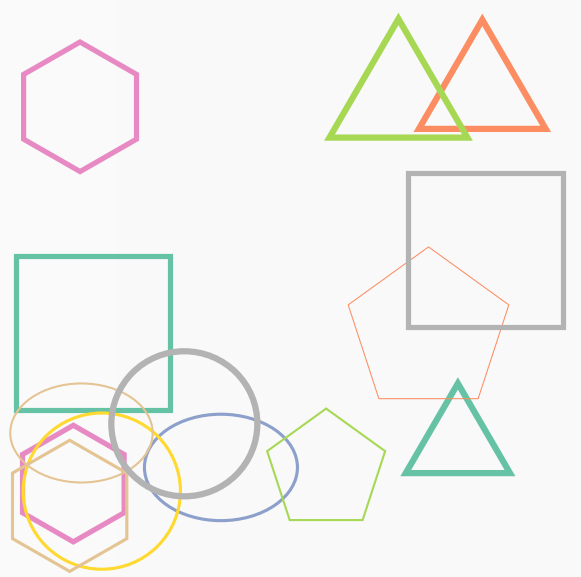[{"shape": "square", "thickness": 2.5, "radius": 0.66, "center": [0.16, 0.423]}, {"shape": "triangle", "thickness": 3, "radius": 0.52, "center": [0.788, 0.232]}, {"shape": "triangle", "thickness": 3, "radius": 0.63, "center": [0.83, 0.839]}, {"shape": "pentagon", "thickness": 0.5, "radius": 0.73, "center": [0.737, 0.426]}, {"shape": "oval", "thickness": 1.5, "radius": 0.66, "center": [0.38, 0.19]}, {"shape": "hexagon", "thickness": 2.5, "radius": 0.56, "center": [0.138, 0.814]}, {"shape": "hexagon", "thickness": 2.5, "radius": 0.5, "center": [0.126, 0.162]}, {"shape": "pentagon", "thickness": 1, "radius": 0.53, "center": [0.561, 0.185]}, {"shape": "triangle", "thickness": 3, "radius": 0.69, "center": [0.686, 0.829]}, {"shape": "circle", "thickness": 1.5, "radius": 0.68, "center": [0.175, 0.149]}, {"shape": "oval", "thickness": 1, "radius": 0.61, "center": [0.14, 0.249]}, {"shape": "hexagon", "thickness": 1.5, "radius": 0.57, "center": [0.12, 0.123]}, {"shape": "square", "thickness": 2.5, "radius": 0.67, "center": [0.835, 0.567]}, {"shape": "circle", "thickness": 3, "radius": 0.63, "center": [0.317, 0.265]}]